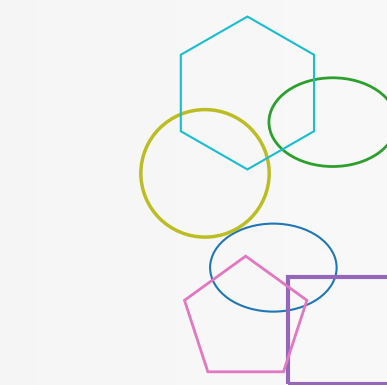[{"shape": "oval", "thickness": 1.5, "radius": 0.82, "center": [0.705, 0.305]}, {"shape": "oval", "thickness": 2, "radius": 0.82, "center": [0.859, 0.683]}, {"shape": "square", "thickness": 3, "radius": 0.7, "center": [0.882, 0.141]}, {"shape": "pentagon", "thickness": 2, "radius": 0.83, "center": [0.634, 0.169]}, {"shape": "circle", "thickness": 2.5, "radius": 0.83, "center": [0.529, 0.55]}, {"shape": "hexagon", "thickness": 1.5, "radius": 0.99, "center": [0.638, 0.758]}]